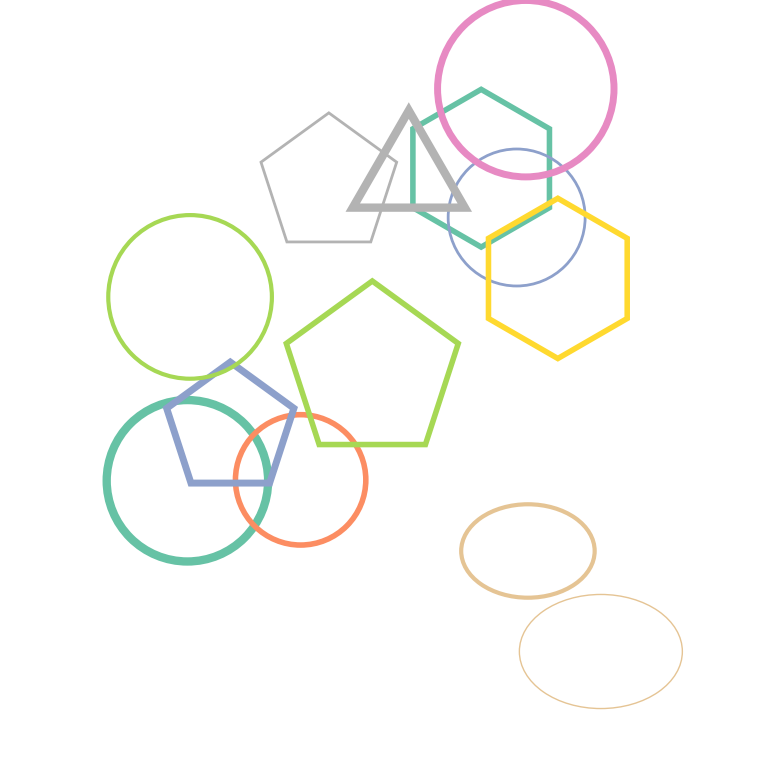[{"shape": "circle", "thickness": 3, "radius": 0.52, "center": [0.243, 0.376]}, {"shape": "hexagon", "thickness": 2, "radius": 0.51, "center": [0.625, 0.782]}, {"shape": "circle", "thickness": 2, "radius": 0.42, "center": [0.39, 0.377]}, {"shape": "pentagon", "thickness": 2.5, "radius": 0.43, "center": [0.299, 0.443]}, {"shape": "circle", "thickness": 1, "radius": 0.44, "center": [0.671, 0.718]}, {"shape": "circle", "thickness": 2.5, "radius": 0.57, "center": [0.683, 0.885]}, {"shape": "circle", "thickness": 1.5, "radius": 0.53, "center": [0.247, 0.614]}, {"shape": "pentagon", "thickness": 2, "radius": 0.59, "center": [0.483, 0.518]}, {"shape": "hexagon", "thickness": 2, "radius": 0.52, "center": [0.724, 0.638]}, {"shape": "oval", "thickness": 0.5, "radius": 0.53, "center": [0.78, 0.154]}, {"shape": "oval", "thickness": 1.5, "radius": 0.43, "center": [0.686, 0.284]}, {"shape": "pentagon", "thickness": 1, "radius": 0.46, "center": [0.427, 0.761]}, {"shape": "triangle", "thickness": 3, "radius": 0.42, "center": [0.531, 0.772]}]